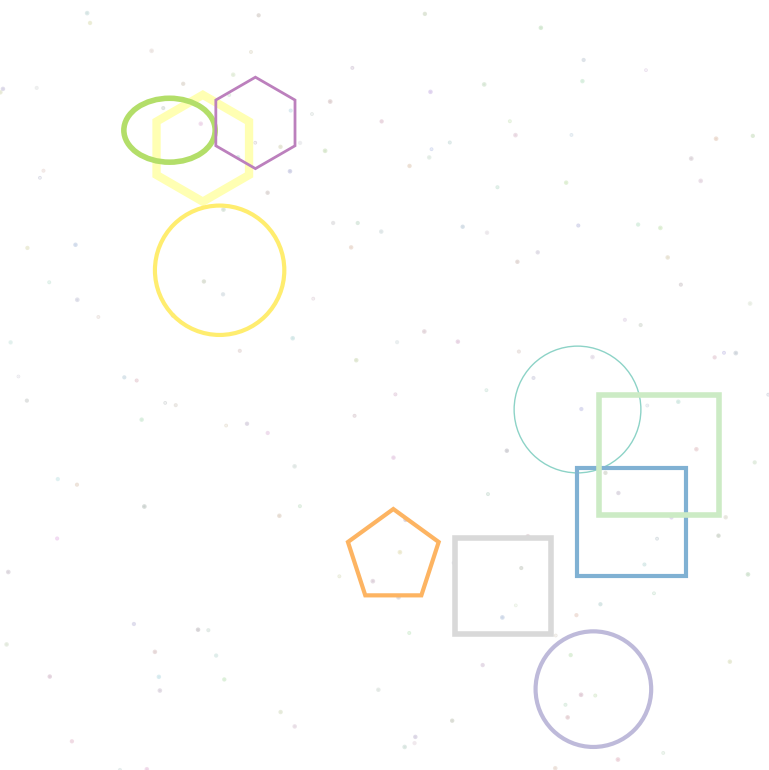[{"shape": "circle", "thickness": 0.5, "radius": 0.41, "center": [0.75, 0.468]}, {"shape": "hexagon", "thickness": 3, "radius": 0.35, "center": [0.263, 0.807]}, {"shape": "circle", "thickness": 1.5, "radius": 0.38, "center": [0.771, 0.105]}, {"shape": "square", "thickness": 1.5, "radius": 0.35, "center": [0.82, 0.322]}, {"shape": "pentagon", "thickness": 1.5, "radius": 0.31, "center": [0.511, 0.277]}, {"shape": "oval", "thickness": 2, "radius": 0.3, "center": [0.22, 0.831]}, {"shape": "square", "thickness": 2, "radius": 0.31, "center": [0.653, 0.239]}, {"shape": "hexagon", "thickness": 1, "radius": 0.3, "center": [0.332, 0.84]}, {"shape": "square", "thickness": 2, "radius": 0.39, "center": [0.856, 0.409]}, {"shape": "circle", "thickness": 1.5, "radius": 0.42, "center": [0.285, 0.649]}]